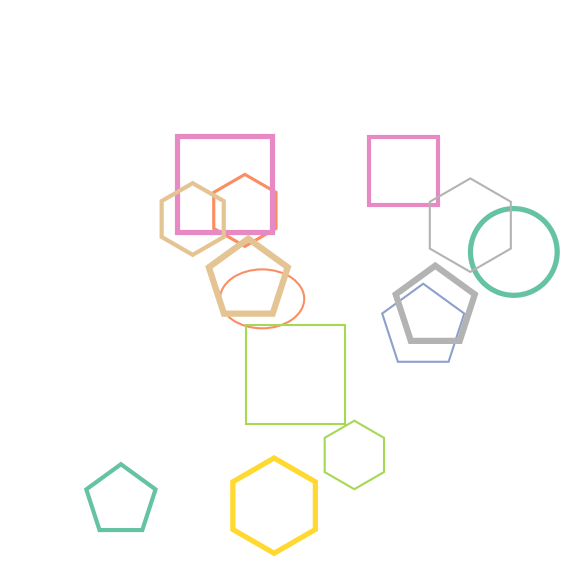[{"shape": "circle", "thickness": 2.5, "radius": 0.38, "center": [0.89, 0.563]}, {"shape": "pentagon", "thickness": 2, "radius": 0.32, "center": [0.209, 0.132]}, {"shape": "hexagon", "thickness": 1.5, "radius": 0.31, "center": [0.424, 0.635]}, {"shape": "oval", "thickness": 1, "radius": 0.36, "center": [0.454, 0.482]}, {"shape": "pentagon", "thickness": 1, "radius": 0.37, "center": [0.733, 0.433]}, {"shape": "square", "thickness": 2, "radius": 0.3, "center": [0.699, 0.703]}, {"shape": "square", "thickness": 2.5, "radius": 0.41, "center": [0.388, 0.681]}, {"shape": "square", "thickness": 1, "radius": 0.43, "center": [0.512, 0.351]}, {"shape": "hexagon", "thickness": 1, "radius": 0.3, "center": [0.614, 0.211]}, {"shape": "hexagon", "thickness": 2.5, "radius": 0.41, "center": [0.475, 0.124]}, {"shape": "hexagon", "thickness": 2, "radius": 0.31, "center": [0.334, 0.62]}, {"shape": "pentagon", "thickness": 3, "radius": 0.36, "center": [0.43, 0.514]}, {"shape": "hexagon", "thickness": 1, "radius": 0.4, "center": [0.814, 0.609]}, {"shape": "pentagon", "thickness": 3, "radius": 0.36, "center": [0.754, 0.467]}]